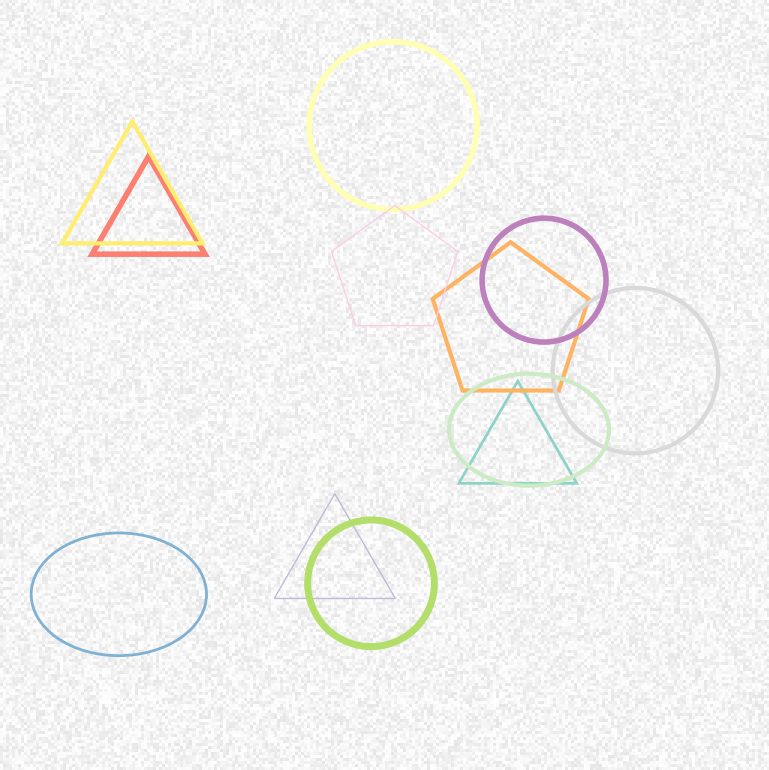[{"shape": "triangle", "thickness": 1, "radius": 0.44, "center": [0.672, 0.417]}, {"shape": "circle", "thickness": 2, "radius": 0.55, "center": [0.51, 0.837]}, {"shape": "triangle", "thickness": 0.5, "radius": 0.45, "center": [0.435, 0.268]}, {"shape": "triangle", "thickness": 2, "radius": 0.42, "center": [0.193, 0.712]}, {"shape": "oval", "thickness": 1, "radius": 0.57, "center": [0.154, 0.228]}, {"shape": "pentagon", "thickness": 1.5, "radius": 0.53, "center": [0.663, 0.579]}, {"shape": "circle", "thickness": 2.5, "radius": 0.41, "center": [0.482, 0.243]}, {"shape": "pentagon", "thickness": 0.5, "radius": 0.43, "center": [0.513, 0.647]}, {"shape": "circle", "thickness": 1.5, "radius": 0.54, "center": [0.825, 0.519]}, {"shape": "circle", "thickness": 2, "radius": 0.4, "center": [0.707, 0.636]}, {"shape": "oval", "thickness": 1.5, "radius": 0.52, "center": [0.687, 0.442]}, {"shape": "triangle", "thickness": 1.5, "radius": 0.53, "center": [0.172, 0.737]}]